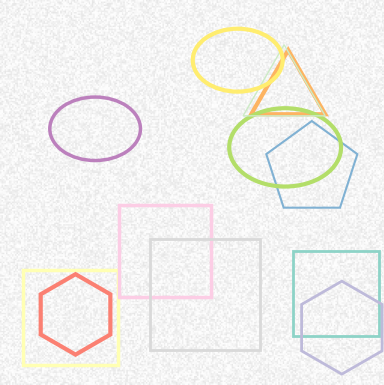[{"shape": "square", "thickness": 2, "radius": 0.55, "center": [0.872, 0.238]}, {"shape": "square", "thickness": 2.5, "radius": 0.62, "center": [0.184, 0.176]}, {"shape": "hexagon", "thickness": 2, "radius": 0.6, "center": [0.888, 0.149]}, {"shape": "hexagon", "thickness": 3, "radius": 0.52, "center": [0.196, 0.183]}, {"shape": "pentagon", "thickness": 1.5, "radius": 0.62, "center": [0.81, 0.561]}, {"shape": "triangle", "thickness": 3, "radius": 0.56, "center": [0.749, 0.759]}, {"shape": "oval", "thickness": 3, "radius": 0.73, "center": [0.741, 0.617]}, {"shape": "square", "thickness": 2.5, "radius": 0.6, "center": [0.429, 0.348]}, {"shape": "square", "thickness": 2, "radius": 0.72, "center": [0.532, 0.235]}, {"shape": "oval", "thickness": 2.5, "radius": 0.59, "center": [0.247, 0.665]}, {"shape": "triangle", "thickness": 1, "radius": 0.62, "center": [0.738, 0.761]}, {"shape": "oval", "thickness": 3, "radius": 0.58, "center": [0.617, 0.844]}]